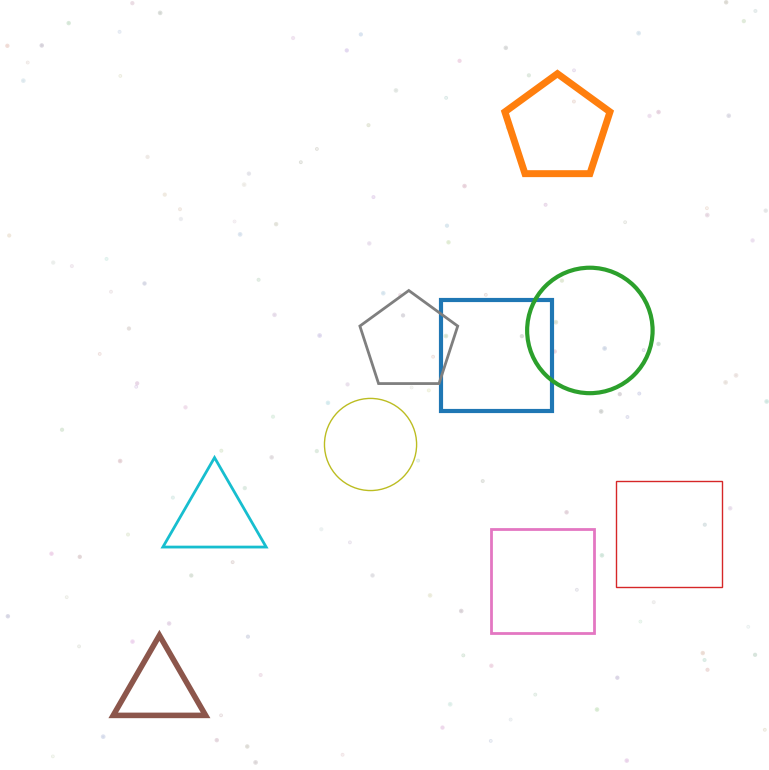[{"shape": "square", "thickness": 1.5, "radius": 0.36, "center": [0.645, 0.538]}, {"shape": "pentagon", "thickness": 2.5, "radius": 0.36, "center": [0.724, 0.833]}, {"shape": "circle", "thickness": 1.5, "radius": 0.41, "center": [0.766, 0.571]}, {"shape": "square", "thickness": 0.5, "radius": 0.34, "center": [0.869, 0.306]}, {"shape": "triangle", "thickness": 2, "radius": 0.35, "center": [0.207, 0.106]}, {"shape": "square", "thickness": 1, "radius": 0.34, "center": [0.705, 0.246]}, {"shape": "pentagon", "thickness": 1, "radius": 0.33, "center": [0.531, 0.556]}, {"shape": "circle", "thickness": 0.5, "radius": 0.3, "center": [0.481, 0.423]}, {"shape": "triangle", "thickness": 1, "radius": 0.39, "center": [0.279, 0.328]}]